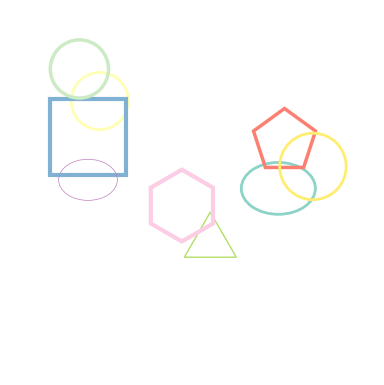[{"shape": "oval", "thickness": 2, "radius": 0.48, "center": [0.723, 0.511]}, {"shape": "circle", "thickness": 2, "radius": 0.37, "center": [0.259, 0.738]}, {"shape": "pentagon", "thickness": 2.5, "radius": 0.42, "center": [0.739, 0.634]}, {"shape": "square", "thickness": 3, "radius": 0.49, "center": [0.229, 0.644]}, {"shape": "triangle", "thickness": 1, "radius": 0.39, "center": [0.546, 0.371]}, {"shape": "hexagon", "thickness": 3, "radius": 0.47, "center": [0.472, 0.466]}, {"shape": "oval", "thickness": 0.5, "radius": 0.38, "center": [0.229, 0.533]}, {"shape": "circle", "thickness": 2.5, "radius": 0.38, "center": [0.206, 0.821]}, {"shape": "circle", "thickness": 2, "radius": 0.43, "center": [0.813, 0.568]}]